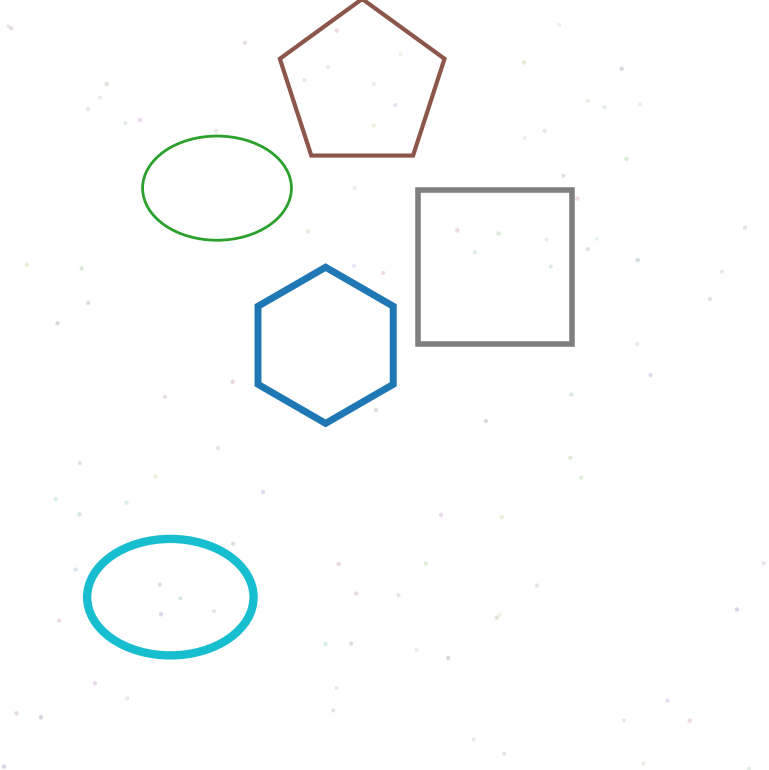[{"shape": "hexagon", "thickness": 2.5, "radius": 0.51, "center": [0.423, 0.552]}, {"shape": "oval", "thickness": 1, "radius": 0.48, "center": [0.282, 0.756]}, {"shape": "pentagon", "thickness": 1.5, "radius": 0.56, "center": [0.47, 0.889]}, {"shape": "square", "thickness": 2, "radius": 0.5, "center": [0.643, 0.653]}, {"shape": "oval", "thickness": 3, "radius": 0.54, "center": [0.221, 0.224]}]